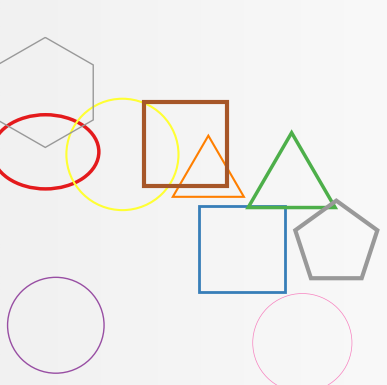[{"shape": "oval", "thickness": 2.5, "radius": 0.69, "center": [0.118, 0.606]}, {"shape": "square", "thickness": 2, "radius": 0.55, "center": [0.625, 0.354]}, {"shape": "triangle", "thickness": 2.5, "radius": 0.65, "center": [0.753, 0.526]}, {"shape": "circle", "thickness": 1, "radius": 0.62, "center": [0.144, 0.155]}, {"shape": "triangle", "thickness": 1.5, "radius": 0.53, "center": [0.538, 0.542]}, {"shape": "circle", "thickness": 1.5, "radius": 0.72, "center": [0.316, 0.599]}, {"shape": "square", "thickness": 3, "radius": 0.54, "center": [0.479, 0.626]}, {"shape": "circle", "thickness": 0.5, "radius": 0.64, "center": [0.78, 0.11]}, {"shape": "pentagon", "thickness": 3, "radius": 0.56, "center": [0.868, 0.367]}, {"shape": "hexagon", "thickness": 1, "radius": 0.71, "center": [0.117, 0.76]}]